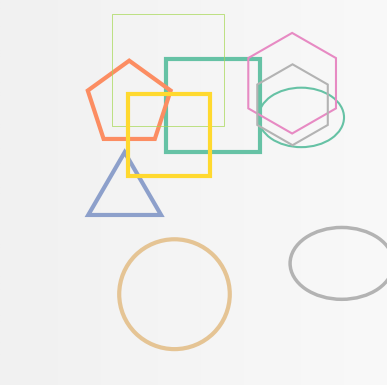[{"shape": "oval", "thickness": 1.5, "radius": 0.55, "center": [0.777, 0.695]}, {"shape": "square", "thickness": 3, "radius": 0.6, "center": [0.549, 0.727]}, {"shape": "pentagon", "thickness": 3, "radius": 0.56, "center": [0.333, 0.73]}, {"shape": "triangle", "thickness": 3, "radius": 0.54, "center": [0.322, 0.496]}, {"shape": "hexagon", "thickness": 1.5, "radius": 0.65, "center": [0.754, 0.784]}, {"shape": "square", "thickness": 0.5, "radius": 0.72, "center": [0.434, 0.818]}, {"shape": "square", "thickness": 3, "radius": 0.53, "center": [0.436, 0.649]}, {"shape": "circle", "thickness": 3, "radius": 0.71, "center": [0.45, 0.236]}, {"shape": "hexagon", "thickness": 1.5, "radius": 0.53, "center": [0.755, 0.728]}, {"shape": "oval", "thickness": 2.5, "radius": 0.67, "center": [0.882, 0.316]}]